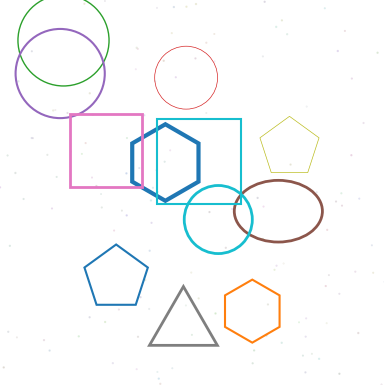[{"shape": "hexagon", "thickness": 3, "radius": 0.5, "center": [0.43, 0.578]}, {"shape": "pentagon", "thickness": 1.5, "radius": 0.43, "center": [0.302, 0.278]}, {"shape": "hexagon", "thickness": 1.5, "radius": 0.41, "center": [0.655, 0.192]}, {"shape": "circle", "thickness": 1, "radius": 0.59, "center": [0.165, 0.895]}, {"shape": "circle", "thickness": 0.5, "radius": 0.41, "center": [0.483, 0.798]}, {"shape": "circle", "thickness": 1.5, "radius": 0.58, "center": [0.156, 0.809]}, {"shape": "oval", "thickness": 2, "radius": 0.57, "center": [0.723, 0.451]}, {"shape": "square", "thickness": 2, "radius": 0.47, "center": [0.275, 0.61]}, {"shape": "triangle", "thickness": 2, "radius": 0.51, "center": [0.476, 0.154]}, {"shape": "pentagon", "thickness": 0.5, "radius": 0.4, "center": [0.752, 0.617]}, {"shape": "circle", "thickness": 2, "radius": 0.44, "center": [0.567, 0.43]}, {"shape": "square", "thickness": 1.5, "radius": 0.55, "center": [0.517, 0.58]}]